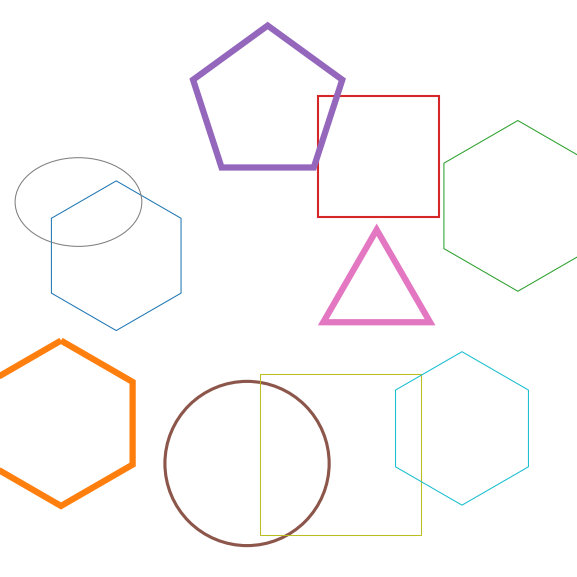[{"shape": "hexagon", "thickness": 0.5, "radius": 0.65, "center": [0.201, 0.556]}, {"shape": "hexagon", "thickness": 3, "radius": 0.72, "center": [0.106, 0.266]}, {"shape": "hexagon", "thickness": 0.5, "radius": 0.74, "center": [0.897, 0.643]}, {"shape": "square", "thickness": 1, "radius": 0.52, "center": [0.655, 0.728]}, {"shape": "pentagon", "thickness": 3, "radius": 0.68, "center": [0.463, 0.819]}, {"shape": "circle", "thickness": 1.5, "radius": 0.71, "center": [0.428, 0.197]}, {"shape": "triangle", "thickness": 3, "radius": 0.53, "center": [0.652, 0.495]}, {"shape": "oval", "thickness": 0.5, "radius": 0.55, "center": [0.136, 0.649]}, {"shape": "square", "thickness": 0.5, "radius": 0.7, "center": [0.59, 0.212]}, {"shape": "hexagon", "thickness": 0.5, "radius": 0.66, "center": [0.8, 0.257]}]